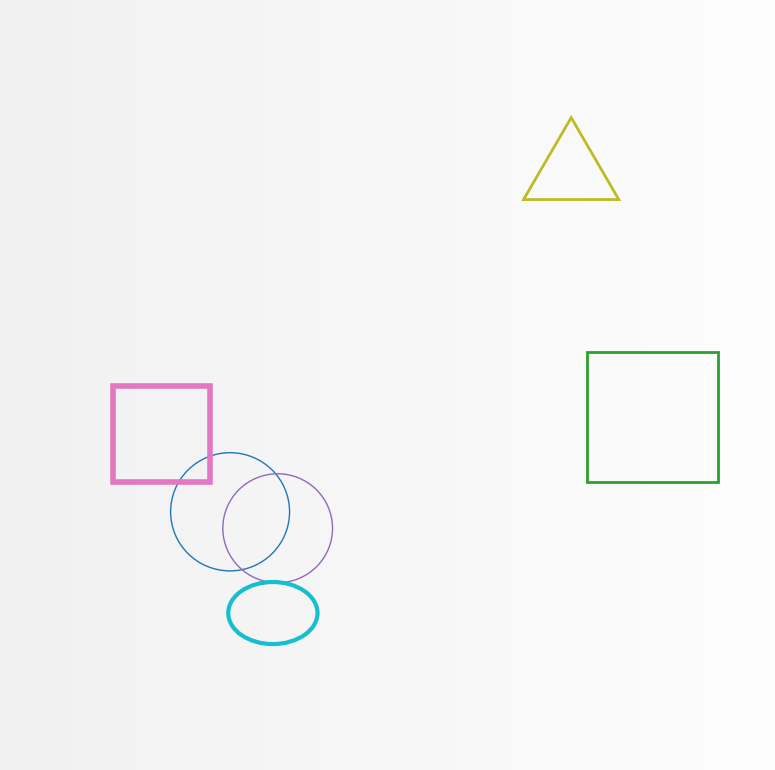[{"shape": "circle", "thickness": 0.5, "radius": 0.38, "center": [0.297, 0.335]}, {"shape": "square", "thickness": 1, "radius": 0.42, "center": [0.842, 0.458]}, {"shape": "circle", "thickness": 0.5, "radius": 0.35, "center": [0.358, 0.314]}, {"shape": "square", "thickness": 2, "radius": 0.31, "center": [0.209, 0.436]}, {"shape": "triangle", "thickness": 1, "radius": 0.35, "center": [0.737, 0.776]}, {"shape": "oval", "thickness": 1.5, "radius": 0.29, "center": [0.352, 0.204]}]